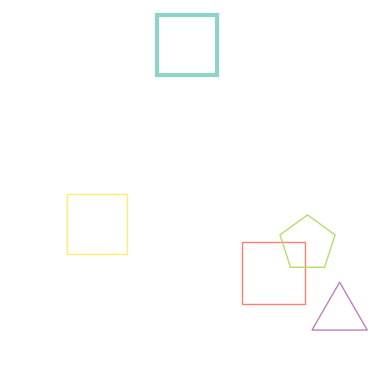[{"shape": "square", "thickness": 3, "radius": 0.39, "center": [0.485, 0.883]}, {"shape": "square", "thickness": 1, "radius": 0.4, "center": [0.711, 0.292]}, {"shape": "pentagon", "thickness": 1, "radius": 0.38, "center": [0.799, 0.367]}, {"shape": "triangle", "thickness": 1, "radius": 0.41, "center": [0.882, 0.184]}, {"shape": "square", "thickness": 1, "radius": 0.39, "center": [0.251, 0.418]}]